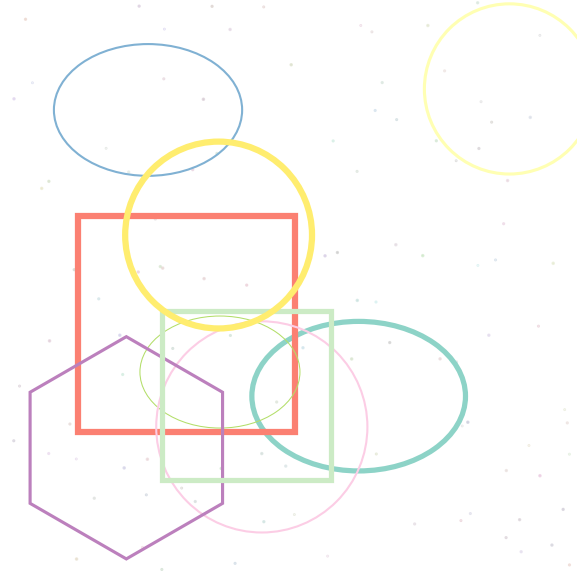[{"shape": "oval", "thickness": 2.5, "radius": 0.92, "center": [0.621, 0.313]}, {"shape": "circle", "thickness": 1.5, "radius": 0.74, "center": [0.882, 0.845]}, {"shape": "square", "thickness": 3, "radius": 0.94, "center": [0.322, 0.438]}, {"shape": "oval", "thickness": 1, "radius": 0.81, "center": [0.256, 0.809]}, {"shape": "oval", "thickness": 0.5, "radius": 0.69, "center": [0.381, 0.355]}, {"shape": "circle", "thickness": 1, "radius": 0.91, "center": [0.453, 0.26]}, {"shape": "hexagon", "thickness": 1.5, "radius": 0.96, "center": [0.219, 0.224]}, {"shape": "square", "thickness": 2.5, "radius": 0.73, "center": [0.426, 0.314]}, {"shape": "circle", "thickness": 3, "radius": 0.81, "center": [0.379, 0.592]}]